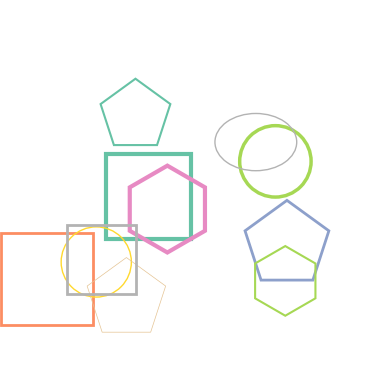[{"shape": "pentagon", "thickness": 1.5, "radius": 0.48, "center": [0.352, 0.7]}, {"shape": "square", "thickness": 3, "radius": 0.55, "center": [0.385, 0.49]}, {"shape": "square", "thickness": 2, "radius": 0.6, "center": [0.123, 0.275]}, {"shape": "pentagon", "thickness": 2, "radius": 0.57, "center": [0.745, 0.365]}, {"shape": "hexagon", "thickness": 3, "radius": 0.56, "center": [0.435, 0.457]}, {"shape": "circle", "thickness": 2.5, "radius": 0.46, "center": [0.715, 0.581]}, {"shape": "hexagon", "thickness": 1.5, "radius": 0.45, "center": [0.741, 0.27]}, {"shape": "circle", "thickness": 1, "radius": 0.46, "center": [0.25, 0.32]}, {"shape": "pentagon", "thickness": 0.5, "radius": 0.54, "center": [0.328, 0.224]}, {"shape": "oval", "thickness": 1, "radius": 0.53, "center": [0.664, 0.631]}, {"shape": "square", "thickness": 2, "radius": 0.45, "center": [0.264, 0.326]}]